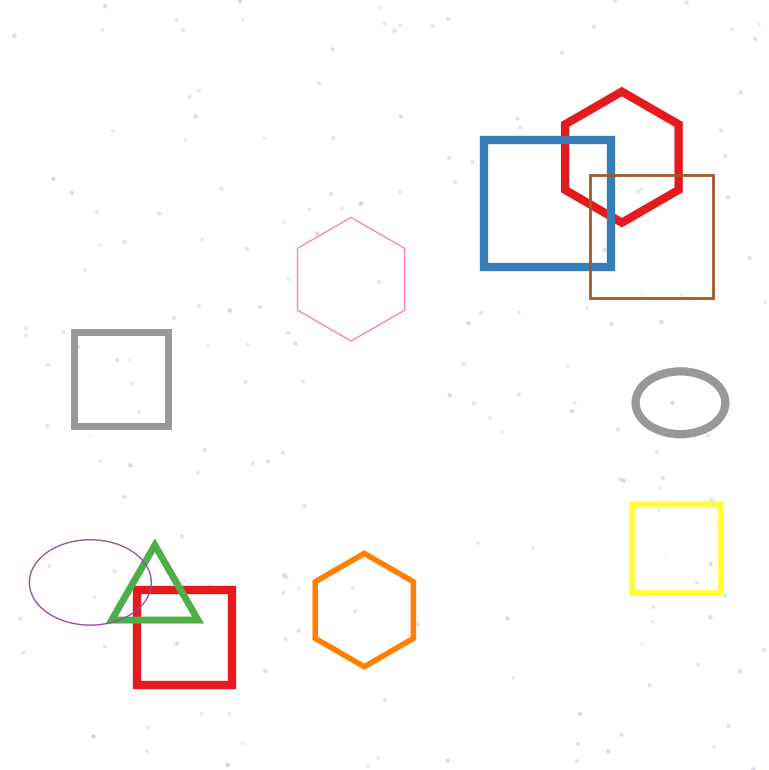[{"shape": "hexagon", "thickness": 3, "radius": 0.43, "center": [0.808, 0.796]}, {"shape": "square", "thickness": 3, "radius": 0.31, "center": [0.239, 0.172]}, {"shape": "square", "thickness": 3, "radius": 0.41, "center": [0.711, 0.736]}, {"shape": "triangle", "thickness": 2.5, "radius": 0.32, "center": [0.201, 0.227]}, {"shape": "oval", "thickness": 0.5, "radius": 0.4, "center": [0.117, 0.244]}, {"shape": "hexagon", "thickness": 2, "radius": 0.37, "center": [0.473, 0.208]}, {"shape": "square", "thickness": 2, "radius": 0.29, "center": [0.878, 0.288]}, {"shape": "square", "thickness": 1, "radius": 0.4, "center": [0.846, 0.693]}, {"shape": "hexagon", "thickness": 0.5, "radius": 0.4, "center": [0.456, 0.637]}, {"shape": "oval", "thickness": 3, "radius": 0.29, "center": [0.884, 0.477]}, {"shape": "square", "thickness": 2.5, "radius": 0.31, "center": [0.157, 0.508]}]